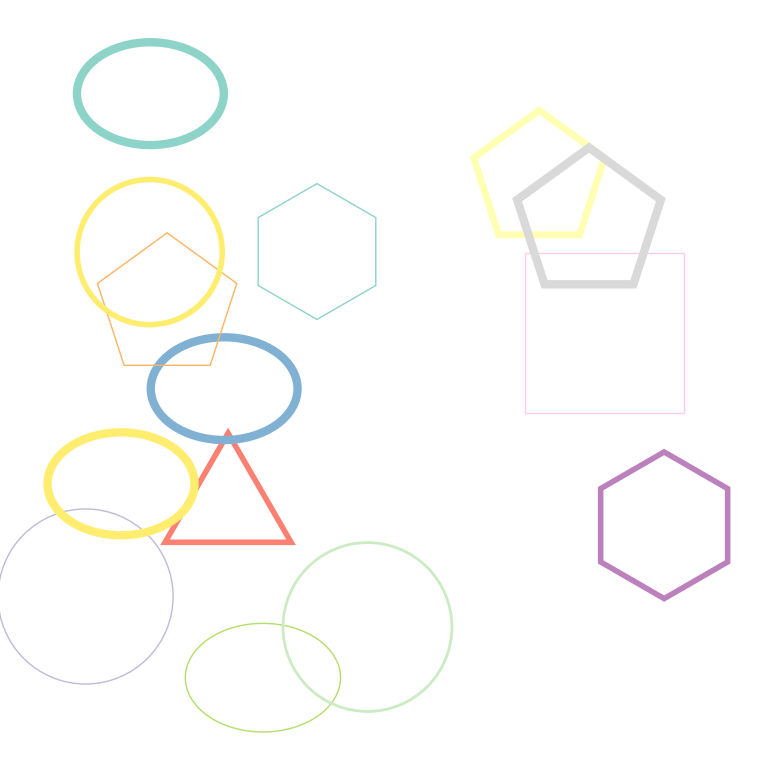[{"shape": "hexagon", "thickness": 0.5, "radius": 0.44, "center": [0.412, 0.673]}, {"shape": "oval", "thickness": 3, "radius": 0.48, "center": [0.195, 0.878]}, {"shape": "pentagon", "thickness": 2.5, "radius": 0.45, "center": [0.7, 0.767]}, {"shape": "circle", "thickness": 0.5, "radius": 0.57, "center": [0.111, 0.225]}, {"shape": "triangle", "thickness": 2, "radius": 0.47, "center": [0.296, 0.343]}, {"shape": "oval", "thickness": 3, "radius": 0.48, "center": [0.291, 0.495]}, {"shape": "pentagon", "thickness": 0.5, "radius": 0.48, "center": [0.217, 0.603]}, {"shape": "oval", "thickness": 0.5, "radius": 0.5, "center": [0.341, 0.12]}, {"shape": "square", "thickness": 0.5, "radius": 0.52, "center": [0.785, 0.568]}, {"shape": "pentagon", "thickness": 3, "radius": 0.49, "center": [0.765, 0.71]}, {"shape": "hexagon", "thickness": 2, "radius": 0.48, "center": [0.863, 0.318]}, {"shape": "circle", "thickness": 1, "radius": 0.55, "center": [0.477, 0.186]}, {"shape": "circle", "thickness": 2, "radius": 0.47, "center": [0.194, 0.673]}, {"shape": "oval", "thickness": 3, "radius": 0.48, "center": [0.157, 0.372]}]